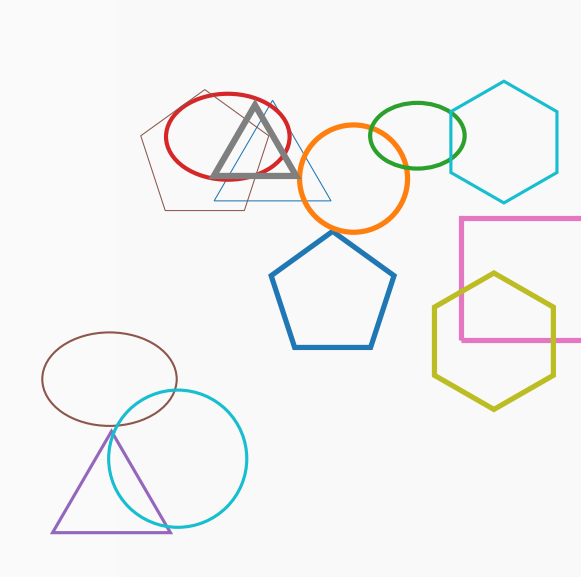[{"shape": "pentagon", "thickness": 2.5, "radius": 0.56, "center": [0.572, 0.487]}, {"shape": "triangle", "thickness": 0.5, "radius": 0.58, "center": [0.469, 0.709]}, {"shape": "circle", "thickness": 2.5, "radius": 0.46, "center": [0.608, 0.69]}, {"shape": "oval", "thickness": 2, "radius": 0.41, "center": [0.718, 0.764]}, {"shape": "oval", "thickness": 2, "radius": 0.53, "center": [0.392, 0.762]}, {"shape": "triangle", "thickness": 1.5, "radius": 0.59, "center": [0.192, 0.135]}, {"shape": "oval", "thickness": 1, "radius": 0.58, "center": [0.188, 0.343]}, {"shape": "pentagon", "thickness": 0.5, "radius": 0.58, "center": [0.352, 0.728]}, {"shape": "square", "thickness": 2.5, "radius": 0.53, "center": [0.898, 0.515]}, {"shape": "triangle", "thickness": 3, "radius": 0.41, "center": [0.439, 0.735]}, {"shape": "hexagon", "thickness": 2.5, "radius": 0.59, "center": [0.85, 0.408]}, {"shape": "circle", "thickness": 1.5, "radius": 0.59, "center": [0.306, 0.205]}, {"shape": "hexagon", "thickness": 1.5, "radius": 0.53, "center": [0.867, 0.753]}]